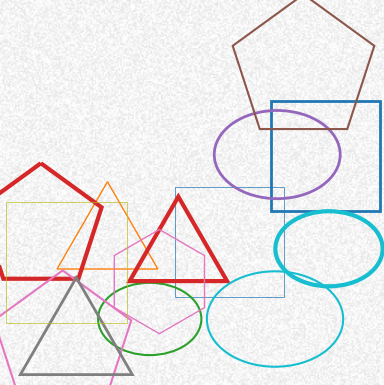[{"shape": "square", "thickness": 0.5, "radius": 0.71, "center": [0.596, 0.372]}, {"shape": "square", "thickness": 2, "radius": 0.71, "center": [0.846, 0.595]}, {"shape": "triangle", "thickness": 1, "radius": 0.76, "center": [0.279, 0.377]}, {"shape": "oval", "thickness": 1.5, "radius": 0.67, "center": [0.389, 0.172]}, {"shape": "triangle", "thickness": 3, "radius": 0.73, "center": [0.463, 0.343]}, {"shape": "pentagon", "thickness": 3, "radius": 0.83, "center": [0.106, 0.41]}, {"shape": "oval", "thickness": 2, "radius": 0.82, "center": [0.72, 0.599]}, {"shape": "pentagon", "thickness": 1.5, "radius": 0.97, "center": [0.788, 0.821]}, {"shape": "hexagon", "thickness": 1, "radius": 0.68, "center": [0.414, 0.269]}, {"shape": "pentagon", "thickness": 1.5, "radius": 0.94, "center": [0.163, 0.11]}, {"shape": "triangle", "thickness": 2, "radius": 0.84, "center": [0.198, 0.111]}, {"shape": "square", "thickness": 0.5, "radius": 0.78, "center": [0.173, 0.319]}, {"shape": "oval", "thickness": 3, "radius": 0.7, "center": [0.855, 0.354]}, {"shape": "oval", "thickness": 1.5, "radius": 0.89, "center": [0.714, 0.171]}]